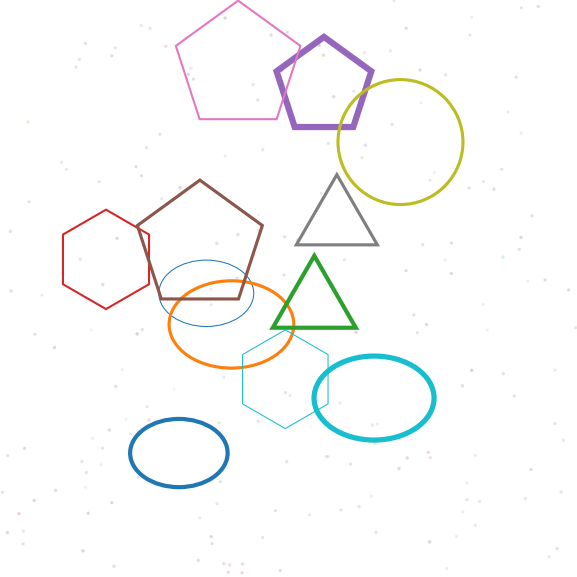[{"shape": "oval", "thickness": 0.5, "radius": 0.41, "center": [0.357, 0.491]}, {"shape": "oval", "thickness": 2, "radius": 0.42, "center": [0.31, 0.215]}, {"shape": "oval", "thickness": 1.5, "radius": 0.54, "center": [0.401, 0.437]}, {"shape": "triangle", "thickness": 2, "radius": 0.41, "center": [0.544, 0.473]}, {"shape": "hexagon", "thickness": 1, "radius": 0.43, "center": [0.184, 0.55]}, {"shape": "pentagon", "thickness": 3, "radius": 0.43, "center": [0.561, 0.849]}, {"shape": "pentagon", "thickness": 1.5, "radius": 0.57, "center": [0.346, 0.573]}, {"shape": "pentagon", "thickness": 1, "radius": 0.57, "center": [0.412, 0.885]}, {"shape": "triangle", "thickness": 1.5, "radius": 0.4, "center": [0.583, 0.616]}, {"shape": "circle", "thickness": 1.5, "radius": 0.54, "center": [0.693, 0.753]}, {"shape": "oval", "thickness": 2.5, "radius": 0.52, "center": [0.648, 0.31]}, {"shape": "hexagon", "thickness": 0.5, "radius": 0.43, "center": [0.494, 0.342]}]